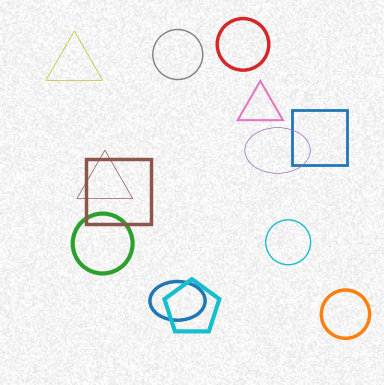[{"shape": "oval", "thickness": 2.5, "radius": 0.36, "center": [0.461, 0.219]}, {"shape": "square", "thickness": 2, "radius": 0.36, "center": [0.83, 0.643]}, {"shape": "circle", "thickness": 2.5, "radius": 0.31, "center": [0.897, 0.184]}, {"shape": "circle", "thickness": 3, "radius": 0.39, "center": [0.267, 0.367]}, {"shape": "circle", "thickness": 2.5, "radius": 0.33, "center": [0.631, 0.885]}, {"shape": "oval", "thickness": 0.5, "radius": 0.42, "center": [0.721, 0.609]}, {"shape": "triangle", "thickness": 0.5, "radius": 0.42, "center": [0.272, 0.526]}, {"shape": "square", "thickness": 2.5, "radius": 0.42, "center": [0.309, 0.504]}, {"shape": "triangle", "thickness": 1.5, "radius": 0.34, "center": [0.676, 0.722]}, {"shape": "circle", "thickness": 1, "radius": 0.32, "center": [0.462, 0.858]}, {"shape": "triangle", "thickness": 0.5, "radius": 0.43, "center": [0.193, 0.834]}, {"shape": "circle", "thickness": 1, "radius": 0.29, "center": [0.748, 0.371]}, {"shape": "pentagon", "thickness": 3, "radius": 0.38, "center": [0.498, 0.2]}]